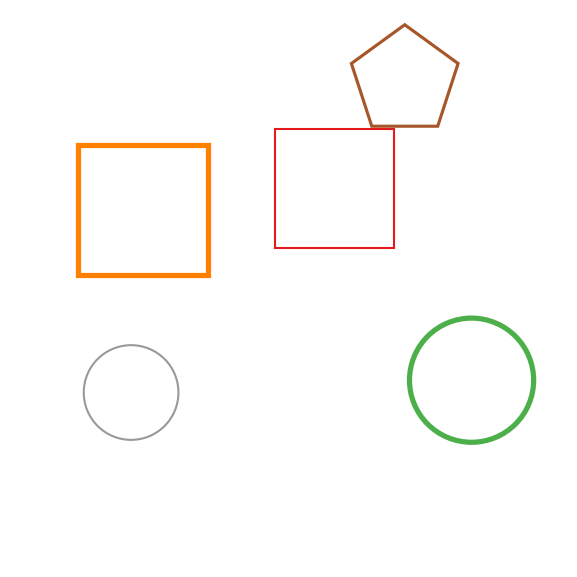[{"shape": "square", "thickness": 1, "radius": 0.52, "center": [0.579, 0.673]}, {"shape": "circle", "thickness": 2.5, "radius": 0.54, "center": [0.817, 0.341]}, {"shape": "square", "thickness": 2.5, "radius": 0.56, "center": [0.248, 0.636]}, {"shape": "pentagon", "thickness": 1.5, "radius": 0.49, "center": [0.701, 0.859]}, {"shape": "circle", "thickness": 1, "radius": 0.41, "center": [0.227, 0.319]}]